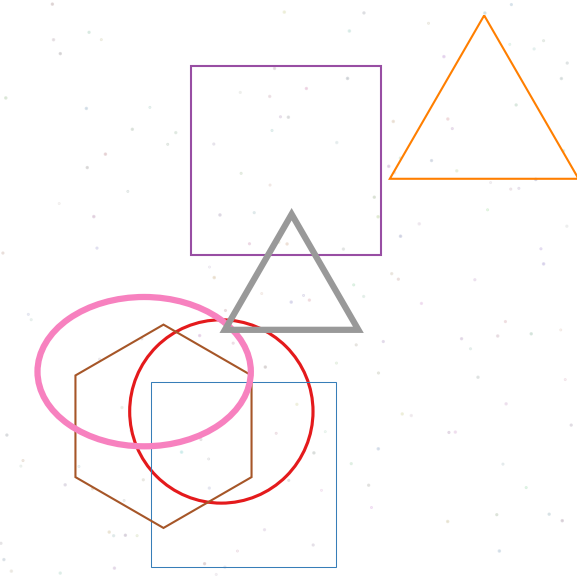[{"shape": "circle", "thickness": 1.5, "radius": 0.79, "center": [0.383, 0.287]}, {"shape": "square", "thickness": 0.5, "radius": 0.8, "center": [0.421, 0.177]}, {"shape": "square", "thickness": 1, "radius": 0.82, "center": [0.496, 0.721]}, {"shape": "triangle", "thickness": 1, "radius": 0.94, "center": [0.838, 0.784]}, {"shape": "hexagon", "thickness": 1, "radius": 0.88, "center": [0.283, 0.261]}, {"shape": "oval", "thickness": 3, "radius": 0.92, "center": [0.25, 0.356]}, {"shape": "triangle", "thickness": 3, "radius": 0.67, "center": [0.505, 0.495]}]